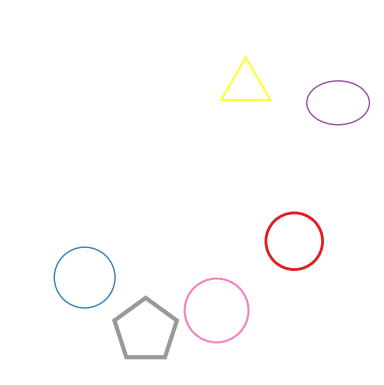[{"shape": "circle", "thickness": 2, "radius": 0.37, "center": [0.764, 0.373]}, {"shape": "circle", "thickness": 1, "radius": 0.39, "center": [0.22, 0.279]}, {"shape": "oval", "thickness": 1, "radius": 0.41, "center": [0.878, 0.733]}, {"shape": "triangle", "thickness": 1.5, "radius": 0.37, "center": [0.638, 0.777]}, {"shape": "circle", "thickness": 1.5, "radius": 0.41, "center": [0.563, 0.194]}, {"shape": "pentagon", "thickness": 3, "radius": 0.43, "center": [0.378, 0.141]}]